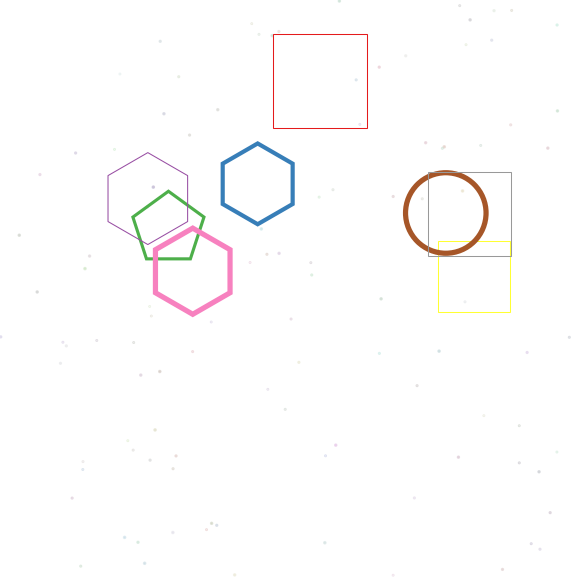[{"shape": "square", "thickness": 0.5, "radius": 0.41, "center": [0.554, 0.859]}, {"shape": "hexagon", "thickness": 2, "radius": 0.35, "center": [0.446, 0.681]}, {"shape": "pentagon", "thickness": 1.5, "radius": 0.32, "center": [0.292, 0.603]}, {"shape": "hexagon", "thickness": 0.5, "radius": 0.4, "center": [0.256, 0.655]}, {"shape": "square", "thickness": 0.5, "radius": 0.31, "center": [0.821, 0.52]}, {"shape": "circle", "thickness": 2.5, "radius": 0.35, "center": [0.772, 0.63]}, {"shape": "hexagon", "thickness": 2.5, "radius": 0.37, "center": [0.334, 0.529]}, {"shape": "square", "thickness": 0.5, "radius": 0.36, "center": [0.813, 0.628]}]